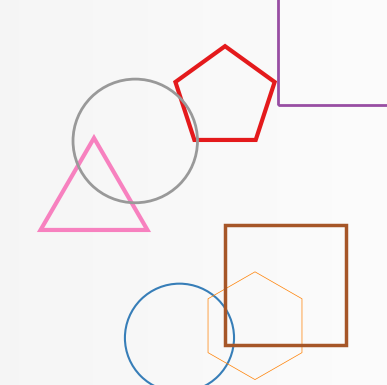[{"shape": "pentagon", "thickness": 3, "radius": 0.67, "center": [0.581, 0.745]}, {"shape": "circle", "thickness": 1.5, "radius": 0.7, "center": [0.463, 0.122]}, {"shape": "square", "thickness": 2, "radius": 0.76, "center": [0.87, 0.88]}, {"shape": "hexagon", "thickness": 0.5, "radius": 0.7, "center": [0.658, 0.154]}, {"shape": "square", "thickness": 2.5, "radius": 0.78, "center": [0.737, 0.26]}, {"shape": "triangle", "thickness": 3, "radius": 0.8, "center": [0.243, 0.482]}, {"shape": "circle", "thickness": 2, "radius": 0.8, "center": [0.349, 0.634]}]